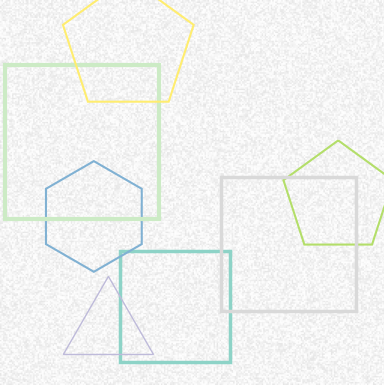[{"shape": "square", "thickness": 2.5, "radius": 0.72, "center": [0.454, 0.204]}, {"shape": "triangle", "thickness": 1, "radius": 0.68, "center": [0.282, 0.147]}, {"shape": "hexagon", "thickness": 1.5, "radius": 0.72, "center": [0.244, 0.438]}, {"shape": "pentagon", "thickness": 1.5, "radius": 0.75, "center": [0.878, 0.486]}, {"shape": "square", "thickness": 2.5, "radius": 0.87, "center": [0.749, 0.366]}, {"shape": "square", "thickness": 3, "radius": 1.0, "center": [0.212, 0.632]}, {"shape": "pentagon", "thickness": 1.5, "radius": 0.89, "center": [0.333, 0.88]}]